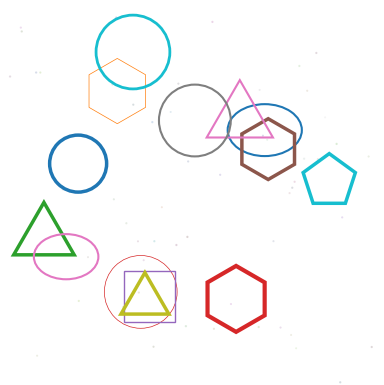[{"shape": "oval", "thickness": 1.5, "radius": 0.48, "center": [0.688, 0.662]}, {"shape": "circle", "thickness": 2.5, "radius": 0.37, "center": [0.203, 0.575]}, {"shape": "hexagon", "thickness": 0.5, "radius": 0.42, "center": [0.305, 0.763]}, {"shape": "triangle", "thickness": 2.5, "radius": 0.45, "center": [0.114, 0.383]}, {"shape": "circle", "thickness": 0.5, "radius": 0.47, "center": [0.366, 0.242]}, {"shape": "hexagon", "thickness": 3, "radius": 0.43, "center": [0.613, 0.224]}, {"shape": "square", "thickness": 1, "radius": 0.33, "center": [0.388, 0.231]}, {"shape": "hexagon", "thickness": 2.5, "radius": 0.39, "center": [0.697, 0.613]}, {"shape": "triangle", "thickness": 1.5, "radius": 0.5, "center": [0.623, 0.693]}, {"shape": "oval", "thickness": 1.5, "radius": 0.42, "center": [0.172, 0.333]}, {"shape": "circle", "thickness": 1.5, "radius": 0.47, "center": [0.506, 0.687]}, {"shape": "triangle", "thickness": 2.5, "radius": 0.36, "center": [0.376, 0.22]}, {"shape": "circle", "thickness": 2, "radius": 0.48, "center": [0.345, 0.865]}, {"shape": "pentagon", "thickness": 2.5, "radius": 0.36, "center": [0.855, 0.53]}]